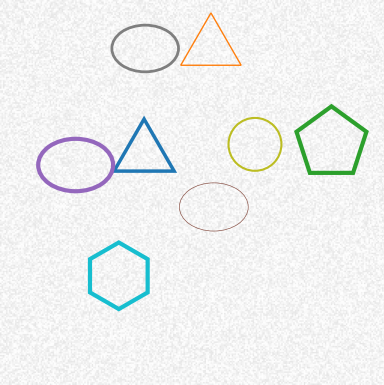[{"shape": "triangle", "thickness": 2.5, "radius": 0.45, "center": [0.374, 0.601]}, {"shape": "triangle", "thickness": 1, "radius": 0.45, "center": [0.548, 0.876]}, {"shape": "pentagon", "thickness": 3, "radius": 0.48, "center": [0.861, 0.628]}, {"shape": "oval", "thickness": 3, "radius": 0.49, "center": [0.197, 0.571]}, {"shape": "oval", "thickness": 0.5, "radius": 0.45, "center": [0.555, 0.462]}, {"shape": "oval", "thickness": 2, "radius": 0.43, "center": [0.377, 0.874]}, {"shape": "circle", "thickness": 1.5, "radius": 0.34, "center": [0.662, 0.625]}, {"shape": "hexagon", "thickness": 3, "radius": 0.43, "center": [0.309, 0.284]}]